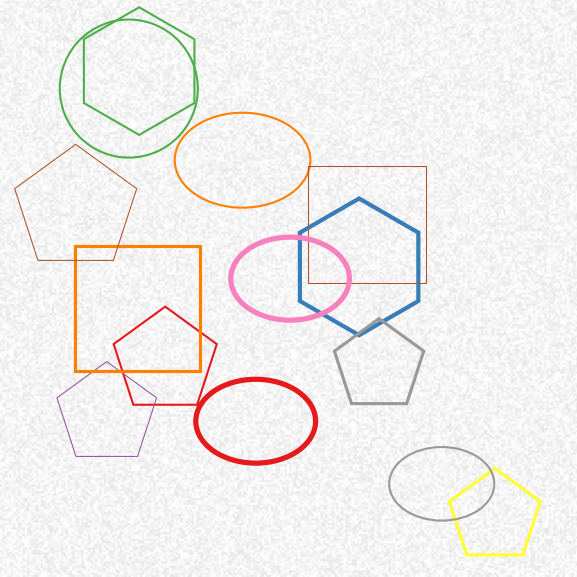[{"shape": "oval", "thickness": 2.5, "radius": 0.52, "center": [0.443, 0.27]}, {"shape": "pentagon", "thickness": 1, "radius": 0.47, "center": [0.286, 0.374]}, {"shape": "hexagon", "thickness": 2, "radius": 0.59, "center": [0.622, 0.537]}, {"shape": "hexagon", "thickness": 1, "radius": 0.55, "center": [0.241, 0.876]}, {"shape": "circle", "thickness": 1, "radius": 0.6, "center": [0.223, 0.846]}, {"shape": "pentagon", "thickness": 0.5, "radius": 0.45, "center": [0.185, 0.282]}, {"shape": "oval", "thickness": 1, "radius": 0.59, "center": [0.42, 0.722]}, {"shape": "square", "thickness": 1.5, "radius": 0.54, "center": [0.238, 0.465]}, {"shape": "pentagon", "thickness": 1.5, "radius": 0.41, "center": [0.857, 0.105]}, {"shape": "pentagon", "thickness": 0.5, "radius": 0.56, "center": [0.131, 0.638]}, {"shape": "square", "thickness": 0.5, "radius": 0.51, "center": [0.636, 0.61]}, {"shape": "oval", "thickness": 2.5, "radius": 0.51, "center": [0.502, 0.517]}, {"shape": "pentagon", "thickness": 1.5, "radius": 0.41, "center": [0.656, 0.366]}, {"shape": "oval", "thickness": 1, "radius": 0.45, "center": [0.765, 0.161]}]